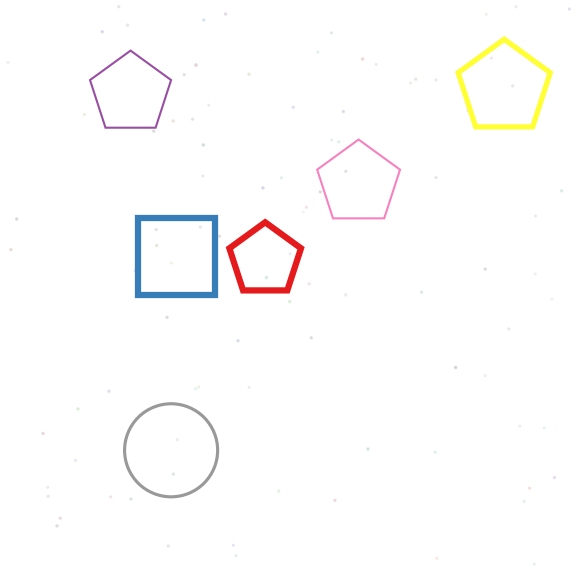[{"shape": "pentagon", "thickness": 3, "radius": 0.33, "center": [0.459, 0.549]}, {"shape": "square", "thickness": 3, "radius": 0.33, "center": [0.306, 0.555]}, {"shape": "pentagon", "thickness": 1, "radius": 0.37, "center": [0.226, 0.838]}, {"shape": "pentagon", "thickness": 2.5, "radius": 0.42, "center": [0.873, 0.847]}, {"shape": "pentagon", "thickness": 1, "radius": 0.38, "center": [0.621, 0.682]}, {"shape": "circle", "thickness": 1.5, "radius": 0.4, "center": [0.296, 0.219]}]